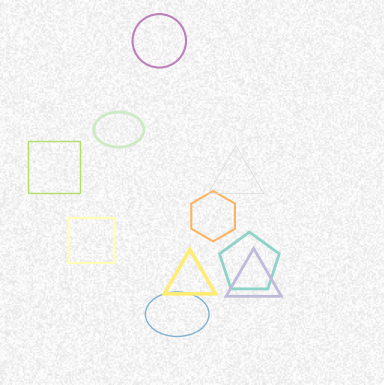[{"shape": "pentagon", "thickness": 2, "radius": 0.41, "center": [0.648, 0.316]}, {"shape": "square", "thickness": 1.5, "radius": 0.3, "center": [0.238, 0.375]}, {"shape": "triangle", "thickness": 2, "radius": 0.41, "center": [0.659, 0.272]}, {"shape": "oval", "thickness": 1, "radius": 0.41, "center": [0.46, 0.184]}, {"shape": "hexagon", "thickness": 1.5, "radius": 0.33, "center": [0.554, 0.438]}, {"shape": "square", "thickness": 1, "radius": 0.34, "center": [0.14, 0.566]}, {"shape": "triangle", "thickness": 0.5, "radius": 0.42, "center": [0.613, 0.539]}, {"shape": "circle", "thickness": 1.5, "radius": 0.35, "center": [0.414, 0.894]}, {"shape": "oval", "thickness": 2, "radius": 0.33, "center": [0.309, 0.663]}, {"shape": "triangle", "thickness": 2.5, "radius": 0.38, "center": [0.493, 0.275]}]